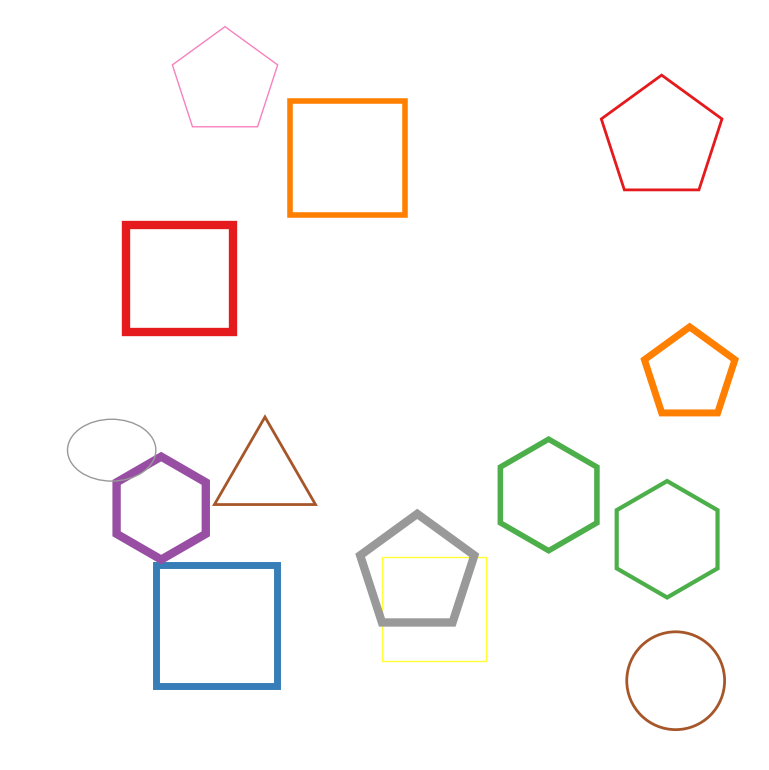[{"shape": "square", "thickness": 3, "radius": 0.35, "center": [0.233, 0.638]}, {"shape": "pentagon", "thickness": 1, "radius": 0.41, "center": [0.859, 0.82]}, {"shape": "square", "thickness": 2.5, "radius": 0.39, "center": [0.281, 0.188]}, {"shape": "hexagon", "thickness": 1.5, "radius": 0.38, "center": [0.866, 0.3]}, {"shape": "hexagon", "thickness": 2, "radius": 0.36, "center": [0.713, 0.357]}, {"shape": "hexagon", "thickness": 3, "radius": 0.33, "center": [0.209, 0.34]}, {"shape": "square", "thickness": 2, "radius": 0.37, "center": [0.451, 0.795]}, {"shape": "pentagon", "thickness": 2.5, "radius": 0.31, "center": [0.896, 0.514]}, {"shape": "square", "thickness": 0.5, "radius": 0.34, "center": [0.563, 0.209]}, {"shape": "triangle", "thickness": 1, "radius": 0.38, "center": [0.344, 0.383]}, {"shape": "circle", "thickness": 1, "radius": 0.32, "center": [0.878, 0.116]}, {"shape": "pentagon", "thickness": 0.5, "radius": 0.36, "center": [0.292, 0.894]}, {"shape": "pentagon", "thickness": 3, "radius": 0.39, "center": [0.542, 0.255]}, {"shape": "oval", "thickness": 0.5, "radius": 0.29, "center": [0.145, 0.415]}]